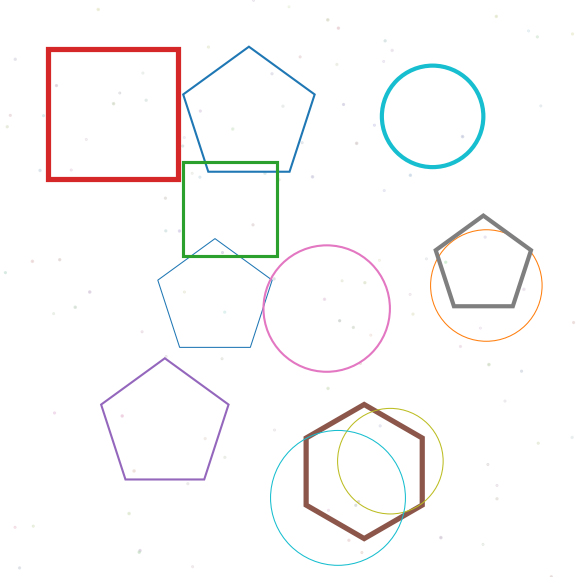[{"shape": "pentagon", "thickness": 1, "radius": 0.6, "center": [0.431, 0.799]}, {"shape": "pentagon", "thickness": 0.5, "radius": 0.52, "center": [0.372, 0.482]}, {"shape": "circle", "thickness": 0.5, "radius": 0.48, "center": [0.842, 0.505]}, {"shape": "square", "thickness": 1.5, "radius": 0.41, "center": [0.399, 0.636]}, {"shape": "square", "thickness": 2.5, "radius": 0.56, "center": [0.196, 0.801]}, {"shape": "pentagon", "thickness": 1, "radius": 0.58, "center": [0.285, 0.263]}, {"shape": "hexagon", "thickness": 2.5, "radius": 0.58, "center": [0.631, 0.183]}, {"shape": "circle", "thickness": 1, "radius": 0.55, "center": [0.566, 0.465]}, {"shape": "pentagon", "thickness": 2, "radius": 0.43, "center": [0.837, 0.539]}, {"shape": "circle", "thickness": 0.5, "radius": 0.46, "center": [0.676, 0.201]}, {"shape": "circle", "thickness": 2, "radius": 0.44, "center": [0.749, 0.798]}, {"shape": "circle", "thickness": 0.5, "radius": 0.58, "center": [0.585, 0.137]}]